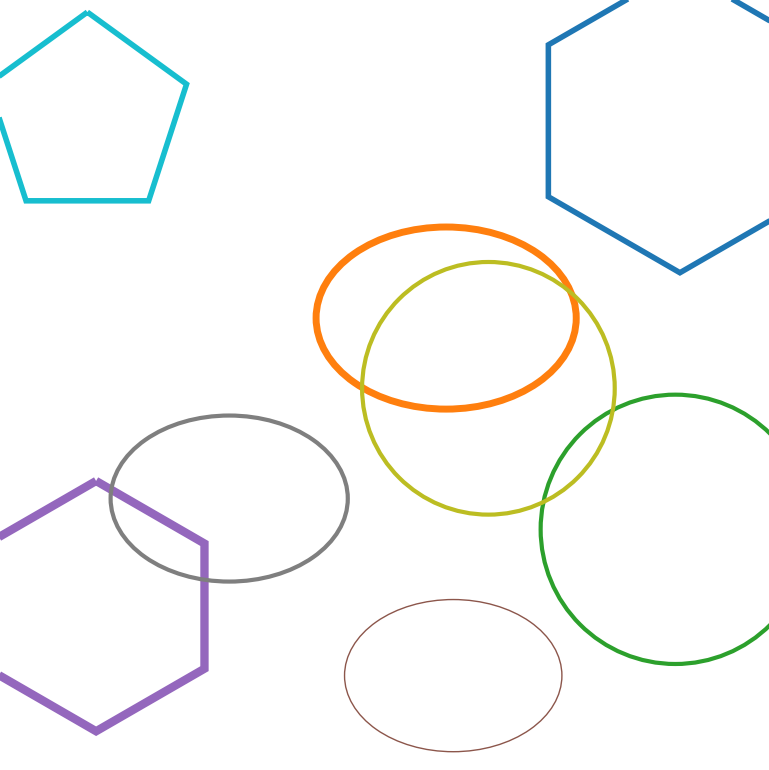[{"shape": "hexagon", "thickness": 2, "radius": 0.99, "center": [0.883, 0.843]}, {"shape": "oval", "thickness": 2.5, "radius": 0.84, "center": [0.579, 0.587]}, {"shape": "circle", "thickness": 1.5, "radius": 0.87, "center": [0.877, 0.313]}, {"shape": "hexagon", "thickness": 3, "radius": 0.81, "center": [0.125, 0.213]}, {"shape": "oval", "thickness": 0.5, "radius": 0.71, "center": [0.589, 0.123]}, {"shape": "oval", "thickness": 1.5, "radius": 0.77, "center": [0.298, 0.353]}, {"shape": "circle", "thickness": 1.5, "radius": 0.82, "center": [0.634, 0.496]}, {"shape": "pentagon", "thickness": 2, "radius": 0.68, "center": [0.113, 0.849]}]